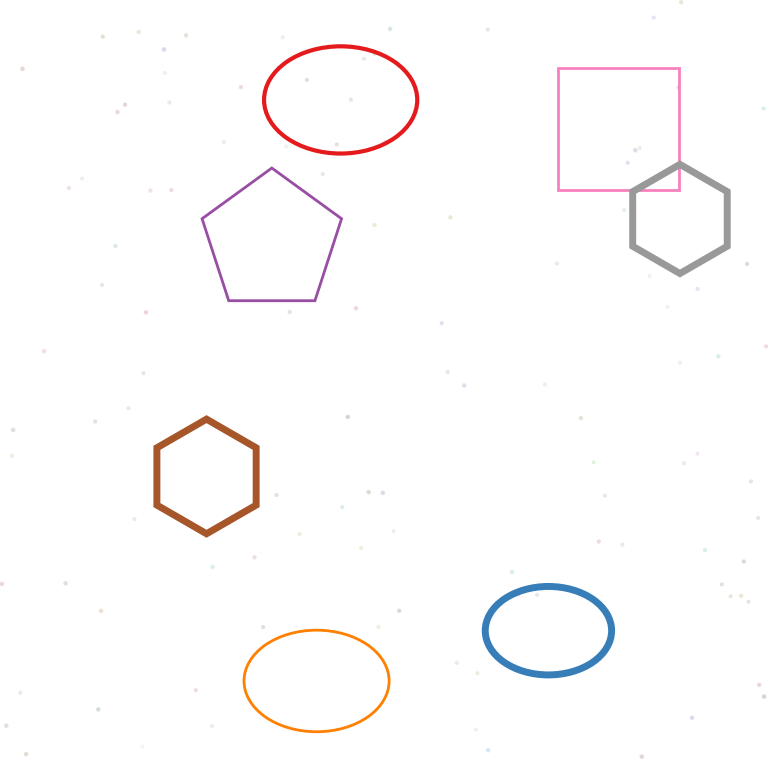[{"shape": "oval", "thickness": 1.5, "radius": 0.5, "center": [0.442, 0.87]}, {"shape": "oval", "thickness": 2.5, "radius": 0.41, "center": [0.712, 0.181]}, {"shape": "pentagon", "thickness": 1, "radius": 0.48, "center": [0.353, 0.687]}, {"shape": "oval", "thickness": 1, "radius": 0.47, "center": [0.411, 0.116]}, {"shape": "hexagon", "thickness": 2.5, "radius": 0.37, "center": [0.268, 0.381]}, {"shape": "square", "thickness": 1, "radius": 0.39, "center": [0.803, 0.833]}, {"shape": "hexagon", "thickness": 2.5, "radius": 0.35, "center": [0.883, 0.716]}]